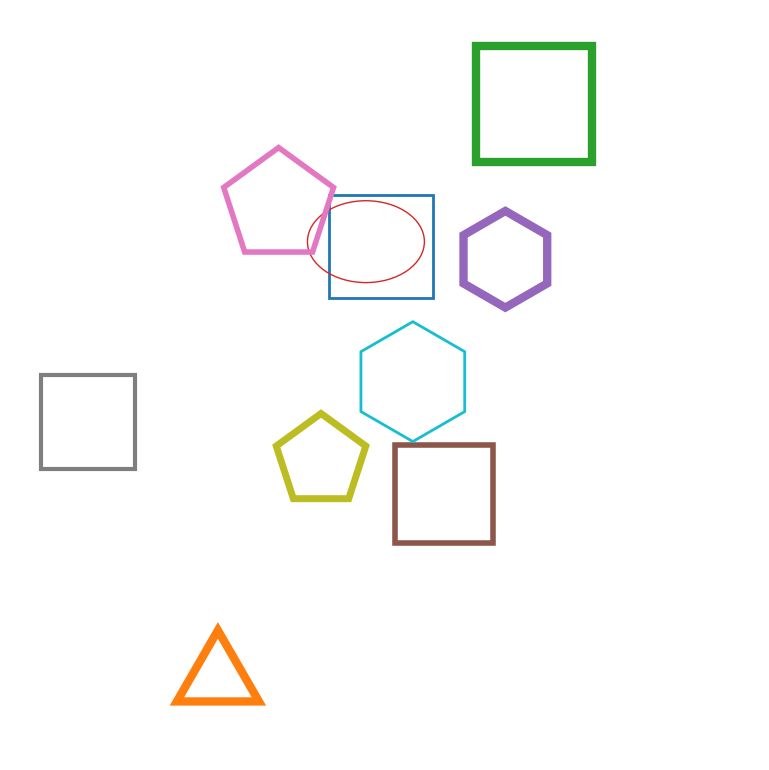[{"shape": "square", "thickness": 1, "radius": 0.34, "center": [0.495, 0.68]}, {"shape": "triangle", "thickness": 3, "radius": 0.31, "center": [0.283, 0.12]}, {"shape": "square", "thickness": 3, "radius": 0.38, "center": [0.693, 0.865]}, {"shape": "oval", "thickness": 0.5, "radius": 0.38, "center": [0.475, 0.686]}, {"shape": "hexagon", "thickness": 3, "radius": 0.31, "center": [0.656, 0.663]}, {"shape": "square", "thickness": 2, "radius": 0.32, "center": [0.577, 0.358]}, {"shape": "pentagon", "thickness": 2, "radius": 0.37, "center": [0.362, 0.733]}, {"shape": "square", "thickness": 1.5, "radius": 0.31, "center": [0.114, 0.452]}, {"shape": "pentagon", "thickness": 2.5, "radius": 0.31, "center": [0.417, 0.402]}, {"shape": "hexagon", "thickness": 1, "radius": 0.39, "center": [0.536, 0.504]}]